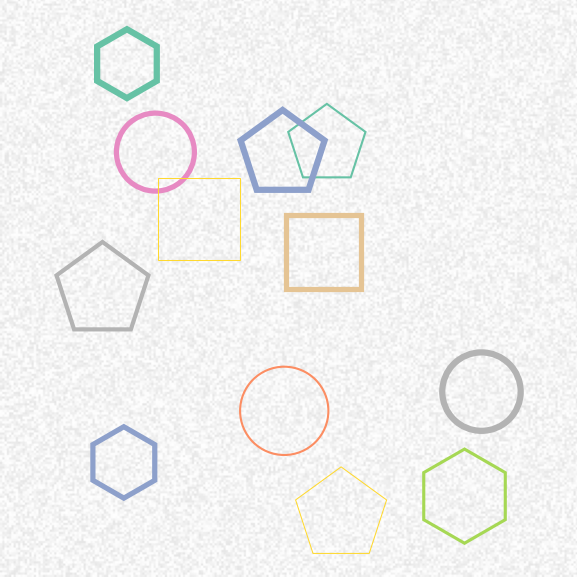[{"shape": "hexagon", "thickness": 3, "radius": 0.3, "center": [0.22, 0.889]}, {"shape": "pentagon", "thickness": 1, "radius": 0.35, "center": [0.566, 0.749]}, {"shape": "circle", "thickness": 1, "radius": 0.38, "center": [0.492, 0.288]}, {"shape": "hexagon", "thickness": 2.5, "radius": 0.31, "center": [0.214, 0.198]}, {"shape": "pentagon", "thickness": 3, "radius": 0.38, "center": [0.489, 0.732]}, {"shape": "circle", "thickness": 2.5, "radius": 0.34, "center": [0.269, 0.736]}, {"shape": "hexagon", "thickness": 1.5, "radius": 0.41, "center": [0.804, 0.14]}, {"shape": "square", "thickness": 0.5, "radius": 0.36, "center": [0.344, 0.62]}, {"shape": "pentagon", "thickness": 0.5, "radius": 0.41, "center": [0.591, 0.108]}, {"shape": "square", "thickness": 2.5, "radius": 0.32, "center": [0.56, 0.563]}, {"shape": "pentagon", "thickness": 2, "radius": 0.42, "center": [0.177, 0.496]}, {"shape": "circle", "thickness": 3, "radius": 0.34, "center": [0.834, 0.321]}]